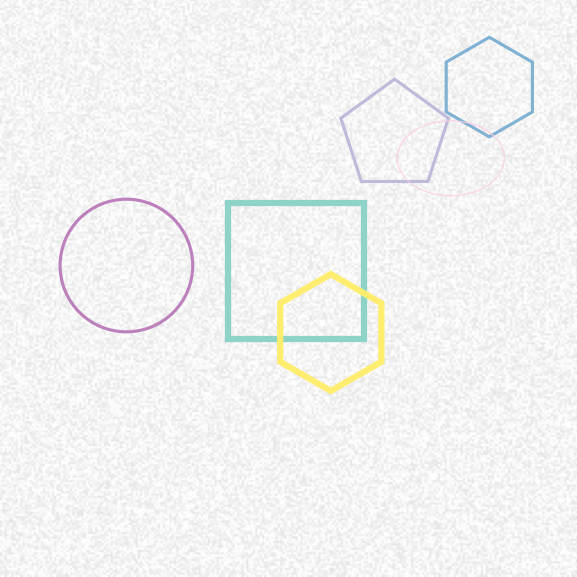[{"shape": "square", "thickness": 3, "radius": 0.59, "center": [0.513, 0.529]}, {"shape": "pentagon", "thickness": 1.5, "radius": 0.49, "center": [0.683, 0.764]}, {"shape": "hexagon", "thickness": 1.5, "radius": 0.43, "center": [0.847, 0.848]}, {"shape": "oval", "thickness": 0.5, "radius": 0.46, "center": [0.781, 0.725]}, {"shape": "circle", "thickness": 1.5, "radius": 0.57, "center": [0.219, 0.539]}, {"shape": "hexagon", "thickness": 3, "radius": 0.51, "center": [0.573, 0.423]}]